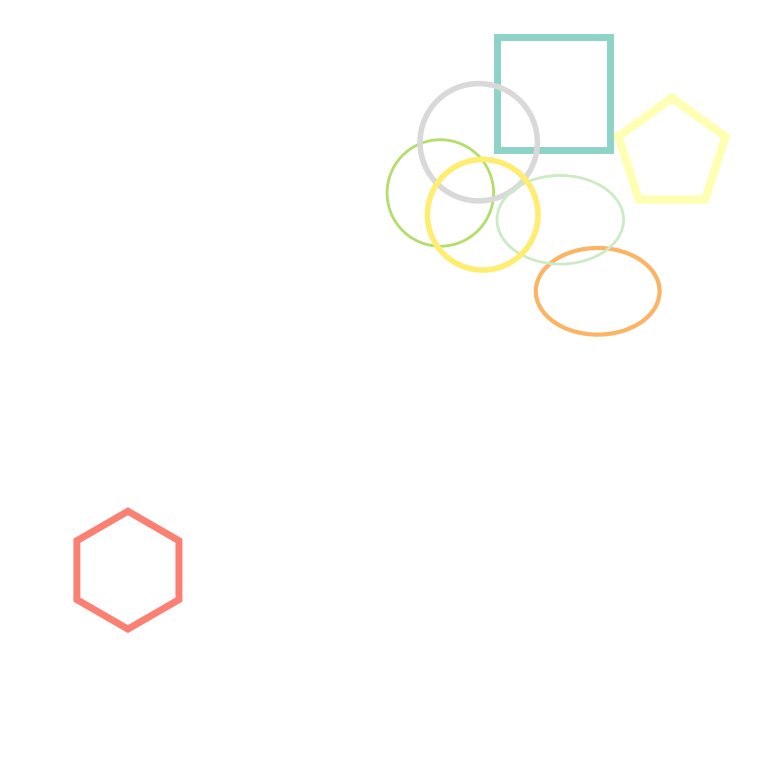[{"shape": "square", "thickness": 2.5, "radius": 0.37, "center": [0.719, 0.879]}, {"shape": "pentagon", "thickness": 3, "radius": 0.37, "center": [0.873, 0.8]}, {"shape": "hexagon", "thickness": 2.5, "radius": 0.38, "center": [0.166, 0.26]}, {"shape": "oval", "thickness": 1.5, "radius": 0.4, "center": [0.776, 0.622]}, {"shape": "circle", "thickness": 1, "radius": 0.35, "center": [0.572, 0.749]}, {"shape": "circle", "thickness": 2, "radius": 0.38, "center": [0.622, 0.815]}, {"shape": "oval", "thickness": 1, "radius": 0.41, "center": [0.728, 0.715]}, {"shape": "circle", "thickness": 2, "radius": 0.36, "center": [0.627, 0.721]}]